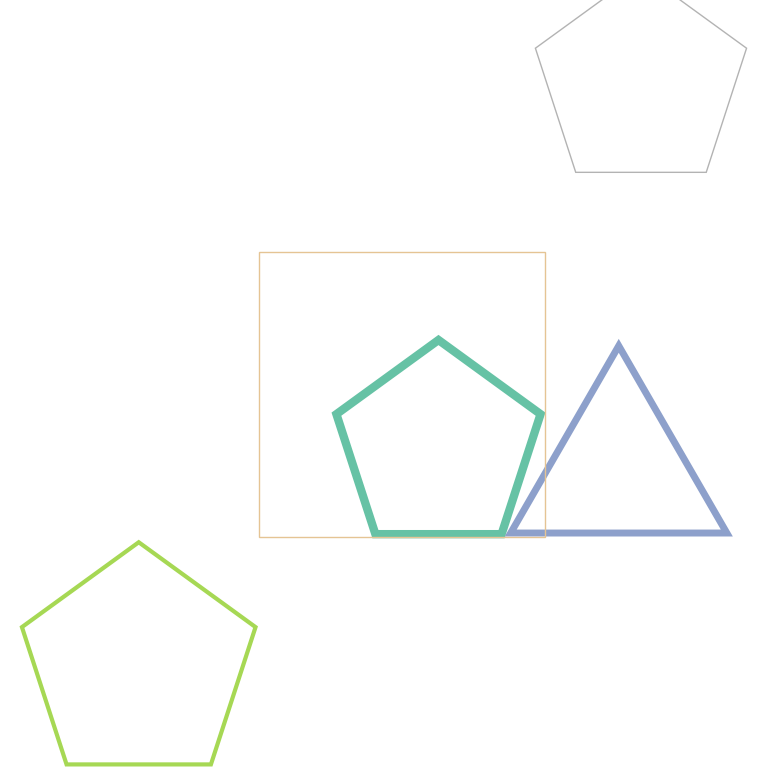[{"shape": "pentagon", "thickness": 3, "radius": 0.7, "center": [0.569, 0.419]}, {"shape": "triangle", "thickness": 2.5, "radius": 0.81, "center": [0.804, 0.389]}, {"shape": "pentagon", "thickness": 1.5, "radius": 0.8, "center": [0.18, 0.136]}, {"shape": "square", "thickness": 0.5, "radius": 0.93, "center": [0.522, 0.488]}, {"shape": "pentagon", "thickness": 0.5, "radius": 0.72, "center": [0.832, 0.893]}]